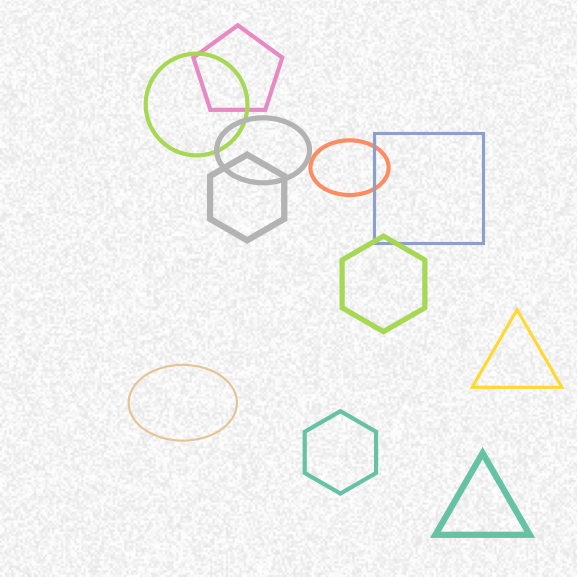[{"shape": "triangle", "thickness": 3, "radius": 0.47, "center": [0.836, 0.12]}, {"shape": "hexagon", "thickness": 2, "radius": 0.36, "center": [0.589, 0.216]}, {"shape": "oval", "thickness": 2, "radius": 0.34, "center": [0.605, 0.709]}, {"shape": "square", "thickness": 1.5, "radius": 0.48, "center": [0.742, 0.674]}, {"shape": "pentagon", "thickness": 2, "radius": 0.4, "center": [0.412, 0.874]}, {"shape": "hexagon", "thickness": 2.5, "radius": 0.41, "center": [0.664, 0.508]}, {"shape": "circle", "thickness": 2, "radius": 0.44, "center": [0.34, 0.818]}, {"shape": "triangle", "thickness": 1.5, "radius": 0.45, "center": [0.895, 0.373]}, {"shape": "oval", "thickness": 1, "radius": 0.47, "center": [0.317, 0.302]}, {"shape": "oval", "thickness": 2.5, "radius": 0.4, "center": [0.456, 0.739]}, {"shape": "hexagon", "thickness": 3, "radius": 0.37, "center": [0.428, 0.657]}]